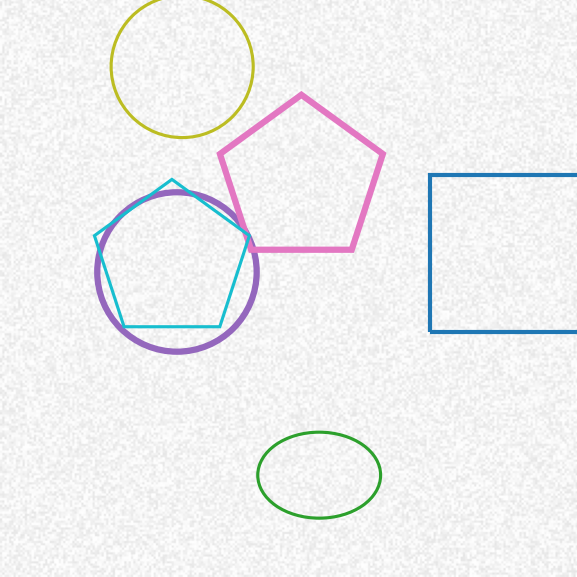[{"shape": "square", "thickness": 2, "radius": 0.68, "center": [0.881, 0.561]}, {"shape": "oval", "thickness": 1.5, "radius": 0.53, "center": [0.553, 0.176]}, {"shape": "circle", "thickness": 3, "radius": 0.69, "center": [0.306, 0.528]}, {"shape": "pentagon", "thickness": 3, "radius": 0.74, "center": [0.522, 0.687]}, {"shape": "circle", "thickness": 1.5, "radius": 0.62, "center": [0.315, 0.884]}, {"shape": "pentagon", "thickness": 1.5, "radius": 0.71, "center": [0.298, 0.547]}]